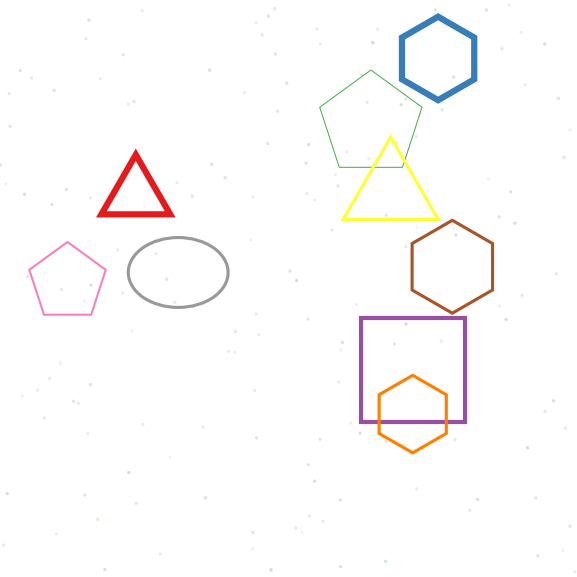[{"shape": "triangle", "thickness": 3, "radius": 0.34, "center": [0.235, 0.662]}, {"shape": "hexagon", "thickness": 3, "radius": 0.36, "center": [0.759, 0.898]}, {"shape": "pentagon", "thickness": 0.5, "radius": 0.47, "center": [0.642, 0.785]}, {"shape": "square", "thickness": 2, "radius": 0.45, "center": [0.715, 0.358]}, {"shape": "hexagon", "thickness": 1.5, "radius": 0.34, "center": [0.715, 0.282]}, {"shape": "triangle", "thickness": 1.5, "radius": 0.48, "center": [0.677, 0.667]}, {"shape": "hexagon", "thickness": 1.5, "radius": 0.4, "center": [0.783, 0.537]}, {"shape": "pentagon", "thickness": 1, "radius": 0.35, "center": [0.117, 0.511]}, {"shape": "oval", "thickness": 1.5, "radius": 0.43, "center": [0.309, 0.527]}]